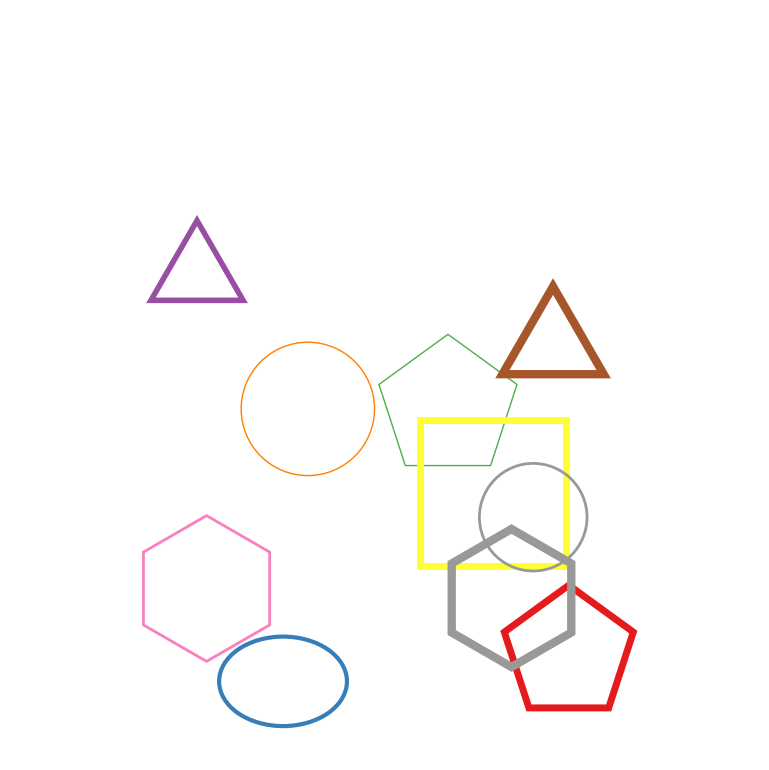[{"shape": "pentagon", "thickness": 2.5, "radius": 0.44, "center": [0.739, 0.152]}, {"shape": "oval", "thickness": 1.5, "radius": 0.42, "center": [0.368, 0.115]}, {"shape": "pentagon", "thickness": 0.5, "radius": 0.47, "center": [0.582, 0.472]}, {"shape": "triangle", "thickness": 2, "radius": 0.35, "center": [0.256, 0.645]}, {"shape": "circle", "thickness": 0.5, "radius": 0.43, "center": [0.4, 0.469]}, {"shape": "square", "thickness": 2.5, "radius": 0.47, "center": [0.64, 0.36]}, {"shape": "triangle", "thickness": 3, "radius": 0.38, "center": [0.718, 0.552]}, {"shape": "hexagon", "thickness": 1, "radius": 0.47, "center": [0.268, 0.236]}, {"shape": "circle", "thickness": 1, "radius": 0.35, "center": [0.692, 0.328]}, {"shape": "hexagon", "thickness": 3, "radius": 0.45, "center": [0.664, 0.223]}]